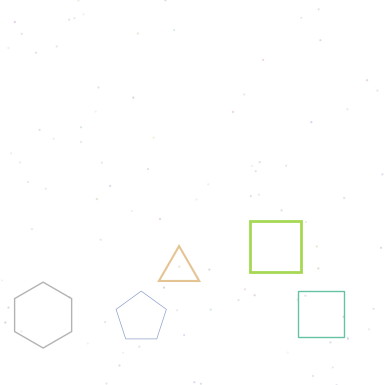[{"shape": "square", "thickness": 1, "radius": 0.3, "center": [0.834, 0.184]}, {"shape": "pentagon", "thickness": 0.5, "radius": 0.34, "center": [0.367, 0.175]}, {"shape": "square", "thickness": 2, "radius": 0.33, "center": [0.717, 0.359]}, {"shape": "triangle", "thickness": 1.5, "radius": 0.3, "center": [0.465, 0.3]}, {"shape": "hexagon", "thickness": 1, "radius": 0.43, "center": [0.112, 0.182]}]